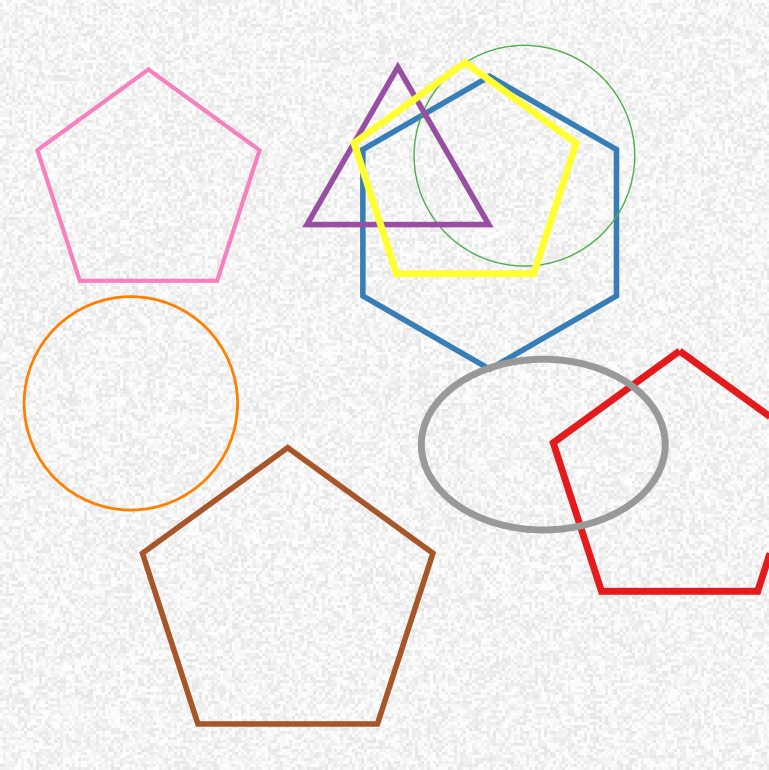[{"shape": "pentagon", "thickness": 2.5, "radius": 0.86, "center": [0.883, 0.372]}, {"shape": "hexagon", "thickness": 2, "radius": 0.95, "center": [0.636, 0.711]}, {"shape": "circle", "thickness": 0.5, "radius": 0.72, "center": [0.681, 0.798]}, {"shape": "triangle", "thickness": 2, "radius": 0.68, "center": [0.517, 0.777]}, {"shape": "circle", "thickness": 1, "radius": 0.69, "center": [0.17, 0.476]}, {"shape": "pentagon", "thickness": 2.5, "radius": 0.76, "center": [0.604, 0.767]}, {"shape": "pentagon", "thickness": 2, "radius": 0.99, "center": [0.374, 0.22]}, {"shape": "pentagon", "thickness": 1.5, "radius": 0.76, "center": [0.193, 0.758]}, {"shape": "oval", "thickness": 2.5, "radius": 0.79, "center": [0.706, 0.423]}]